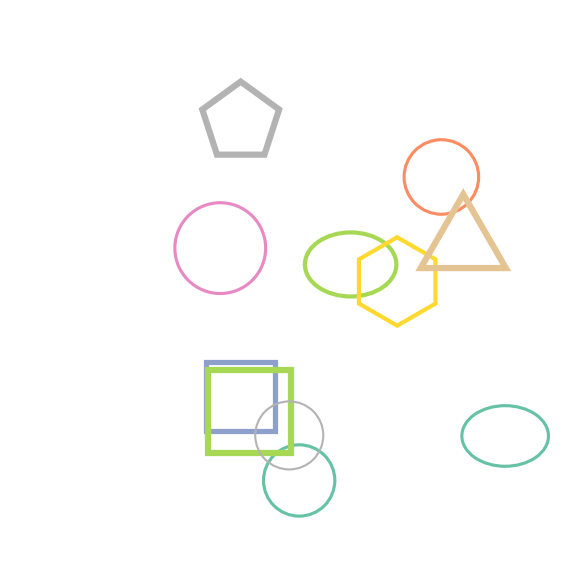[{"shape": "oval", "thickness": 1.5, "radius": 0.37, "center": [0.875, 0.244]}, {"shape": "circle", "thickness": 1.5, "radius": 0.31, "center": [0.518, 0.167]}, {"shape": "circle", "thickness": 1.5, "radius": 0.32, "center": [0.764, 0.693]}, {"shape": "square", "thickness": 2.5, "radius": 0.3, "center": [0.417, 0.312]}, {"shape": "circle", "thickness": 1.5, "radius": 0.39, "center": [0.381, 0.569]}, {"shape": "oval", "thickness": 2, "radius": 0.4, "center": [0.607, 0.541]}, {"shape": "square", "thickness": 3, "radius": 0.36, "center": [0.433, 0.287]}, {"shape": "hexagon", "thickness": 2, "radius": 0.38, "center": [0.688, 0.512]}, {"shape": "triangle", "thickness": 3, "radius": 0.43, "center": [0.802, 0.578]}, {"shape": "pentagon", "thickness": 3, "radius": 0.35, "center": [0.417, 0.788]}, {"shape": "circle", "thickness": 1, "radius": 0.29, "center": [0.501, 0.245]}]